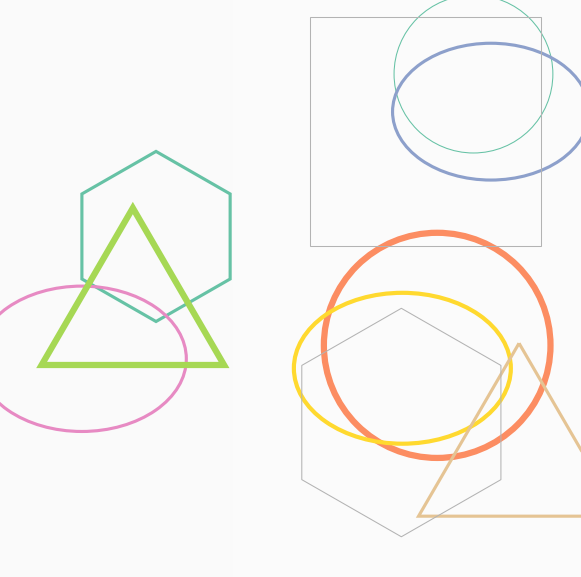[{"shape": "hexagon", "thickness": 1.5, "radius": 0.74, "center": [0.268, 0.59]}, {"shape": "circle", "thickness": 0.5, "radius": 0.68, "center": [0.815, 0.871]}, {"shape": "circle", "thickness": 3, "radius": 0.97, "center": [0.752, 0.401]}, {"shape": "oval", "thickness": 1.5, "radius": 0.85, "center": [0.845, 0.806]}, {"shape": "oval", "thickness": 1.5, "radius": 0.9, "center": [0.141, 0.378]}, {"shape": "triangle", "thickness": 3, "radius": 0.91, "center": [0.229, 0.458]}, {"shape": "oval", "thickness": 2, "radius": 0.93, "center": [0.692, 0.361]}, {"shape": "triangle", "thickness": 1.5, "radius": 1.0, "center": [0.893, 0.205]}, {"shape": "square", "thickness": 0.5, "radius": 0.99, "center": [0.733, 0.771]}, {"shape": "hexagon", "thickness": 0.5, "radius": 0.99, "center": [0.69, 0.267]}]